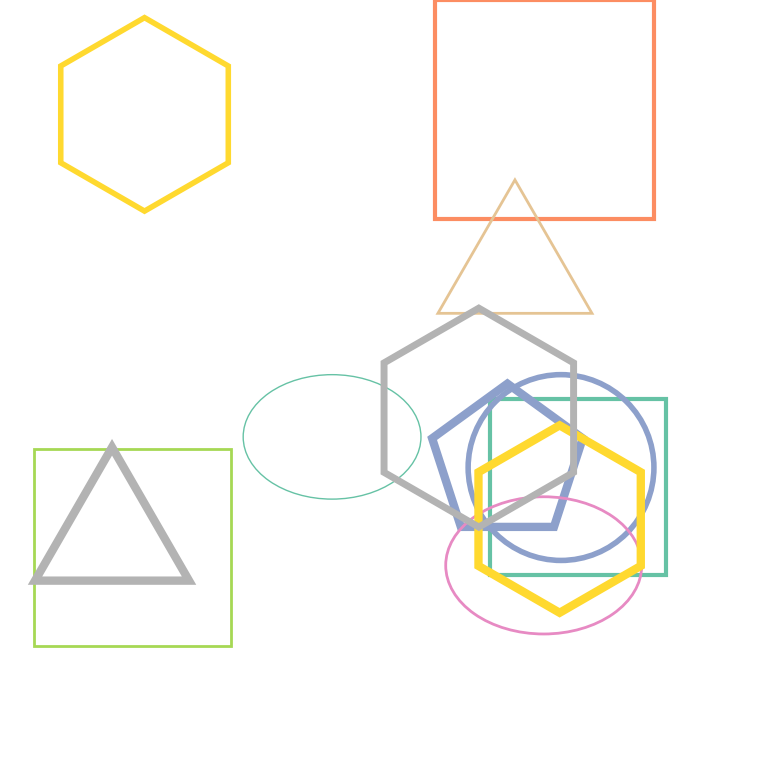[{"shape": "oval", "thickness": 0.5, "radius": 0.58, "center": [0.431, 0.433]}, {"shape": "square", "thickness": 1.5, "radius": 0.57, "center": [0.75, 0.368]}, {"shape": "square", "thickness": 1.5, "radius": 0.71, "center": [0.708, 0.858]}, {"shape": "circle", "thickness": 2, "radius": 0.6, "center": [0.729, 0.393]}, {"shape": "pentagon", "thickness": 3, "radius": 0.51, "center": [0.659, 0.399]}, {"shape": "oval", "thickness": 1, "radius": 0.64, "center": [0.706, 0.266]}, {"shape": "square", "thickness": 1, "radius": 0.64, "center": [0.172, 0.289]}, {"shape": "hexagon", "thickness": 2, "radius": 0.63, "center": [0.188, 0.851]}, {"shape": "hexagon", "thickness": 3, "radius": 0.61, "center": [0.727, 0.326]}, {"shape": "triangle", "thickness": 1, "radius": 0.58, "center": [0.669, 0.651]}, {"shape": "hexagon", "thickness": 2.5, "radius": 0.71, "center": [0.622, 0.458]}, {"shape": "triangle", "thickness": 3, "radius": 0.58, "center": [0.146, 0.304]}]